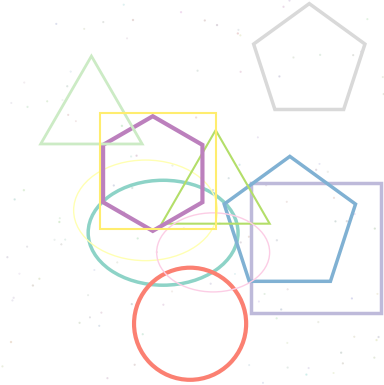[{"shape": "oval", "thickness": 2.5, "radius": 0.97, "center": [0.424, 0.395]}, {"shape": "oval", "thickness": 1, "radius": 0.93, "center": [0.378, 0.454]}, {"shape": "square", "thickness": 2.5, "radius": 0.85, "center": [0.821, 0.356]}, {"shape": "circle", "thickness": 3, "radius": 0.73, "center": [0.494, 0.159]}, {"shape": "pentagon", "thickness": 2.5, "radius": 0.9, "center": [0.753, 0.414]}, {"shape": "triangle", "thickness": 1.5, "radius": 0.81, "center": [0.56, 0.5]}, {"shape": "oval", "thickness": 1, "radius": 0.73, "center": [0.554, 0.344]}, {"shape": "pentagon", "thickness": 2.5, "radius": 0.76, "center": [0.803, 0.839]}, {"shape": "hexagon", "thickness": 3, "radius": 0.74, "center": [0.397, 0.549]}, {"shape": "triangle", "thickness": 2, "radius": 0.76, "center": [0.237, 0.702]}, {"shape": "square", "thickness": 1.5, "radius": 0.75, "center": [0.411, 0.555]}]